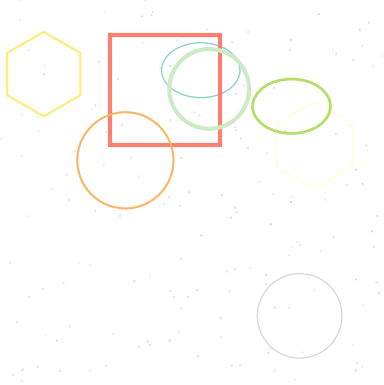[{"shape": "oval", "thickness": 1, "radius": 0.51, "center": [0.522, 0.818]}, {"shape": "hexagon", "thickness": 0.5, "radius": 0.57, "center": [0.817, 0.622]}, {"shape": "square", "thickness": 3, "radius": 0.71, "center": [0.429, 0.767]}, {"shape": "circle", "thickness": 1.5, "radius": 0.62, "center": [0.326, 0.584]}, {"shape": "oval", "thickness": 2, "radius": 0.51, "center": [0.757, 0.724]}, {"shape": "circle", "thickness": 1, "radius": 0.55, "center": [0.778, 0.18]}, {"shape": "circle", "thickness": 3, "radius": 0.52, "center": [0.543, 0.769]}, {"shape": "hexagon", "thickness": 1.5, "radius": 0.55, "center": [0.114, 0.808]}]